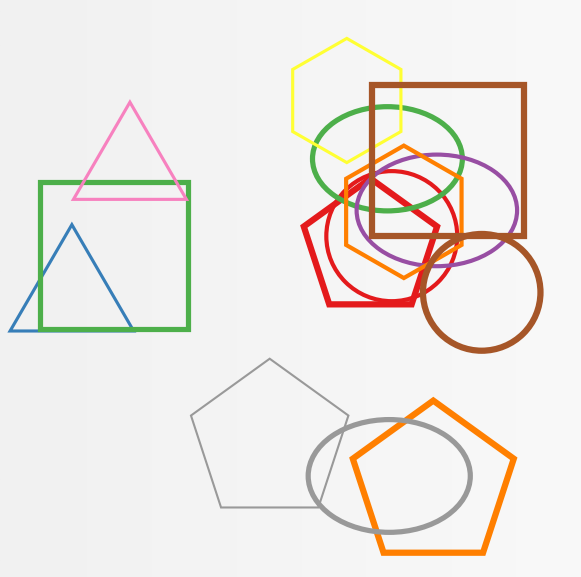[{"shape": "circle", "thickness": 2, "radius": 0.56, "center": [0.674, 0.59]}, {"shape": "pentagon", "thickness": 3, "radius": 0.6, "center": [0.637, 0.57]}, {"shape": "triangle", "thickness": 1.5, "radius": 0.61, "center": [0.124, 0.487]}, {"shape": "oval", "thickness": 2.5, "radius": 0.64, "center": [0.667, 0.724]}, {"shape": "square", "thickness": 2.5, "radius": 0.64, "center": [0.197, 0.556]}, {"shape": "oval", "thickness": 2, "radius": 0.69, "center": [0.752, 0.635]}, {"shape": "hexagon", "thickness": 2, "radius": 0.57, "center": [0.695, 0.632]}, {"shape": "pentagon", "thickness": 3, "radius": 0.73, "center": [0.745, 0.16]}, {"shape": "hexagon", "thickness": 1.5, "radius": 0.54, "center": [0.597, 0.825]}, {"shape": "square", "thickness": 3, "radius": 0.66, "center": [0.771, 0.721]}, {"shape": "circle", "thickness": 3, "radius": 0.51, "center": [0.829, 0.493]}, {"shape": "triangle", "thickness": 1.5, "radius": 0.56, "center": [0.224, 0.71]}, {"shape": "oval", "thickness": 2.5, "radius": 0.7, "center": [0.67, 0.175]}, {"shape": "pentagon", "thickness": 1, "radius": 0.71, "center": [0.464, 0.236]}]